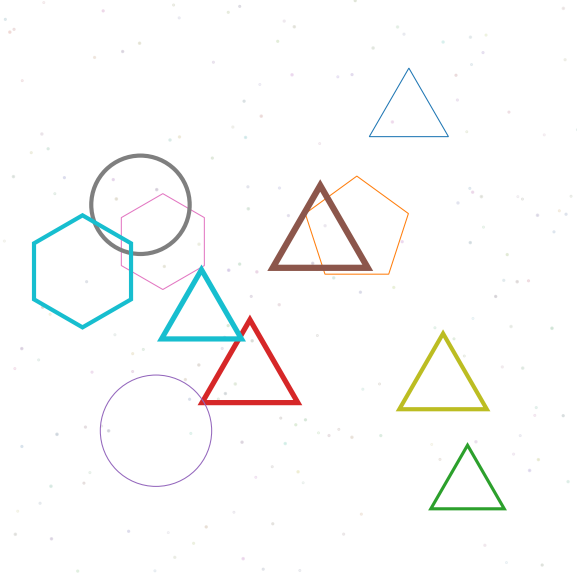[{"shape": "triangle", "thickness": 0.5, "radius": 0.4, "center": [0.708, 0.802]}, {"shape": "pentagon", "thickness": 0.5, "radius": 0.47, "center": [0.618, 0.6]}, {"shape": "triangle", "thickness": 1.5, "radius": 0.37, "center": [0.81, 0.155]}, {"shape": "triangle", "thickness": 2.5, "radius": 0.48, "center": [0.433, 0.35]}, {"shape": "circle", "thickness": 0.5, "radius": 0.48, "center": [0.27, 0.253]}, {"shape": "triangle", "thickness": 3, "radius": 0.48, "center": [0.555, 0.583]}, {"shape": "hexagon", "thickness": 0.5, "radius": 0.41, "center": [0.282, 0.581]}, {"shape": "circle", "thickness": 2, "radius": 0.43, "center": [0.243, 0.645]}, {"shape": "triangle", "thickness": 2, "radius": 0.44, "center": [0.767, 0.334]}, {"shape": "hexagon", "thickness": 2, "radius": 0.49, "center": [0.143, 0.529]}, {"shape": "triangle", "thickness": 2.5, "radius": 0.4, "center": [0.349, 0.452]}]